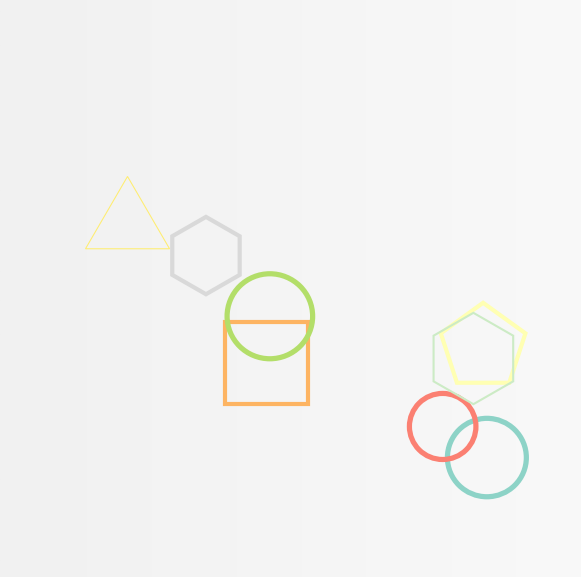[{"shape": "circle", "thickness": 2.5, "radius": 0.34, "center": [0.838, 0.207]}, {"shape": "pentagon", "thickness": 2, "radius": 0.38, "center": [0.831, 0.398]}, {"shape": "circle", "thickness": 2.5, "radius": 0.29, "center": [0.762, 0.261]}, {"shape": "square", "thickness": 2, "radius": 0.35, "center": [0.458, 0.371]}, {"shape": "circle", "thickness": 2.5, "radius": 0.37, "center": [0.464, 0.451]}, {"shape": "hexagon", "thickness": 2, "radius": 0.33, "center": [0.354, 0.557]}, {"shape": "hexagon", "thickness": 1, "radius": 0.4, "center": [0.814, 0.378]}, {"shape": "triangle", "thickness": 0.5, "radius": 0.42, "center": [0.219, 0.61]}]